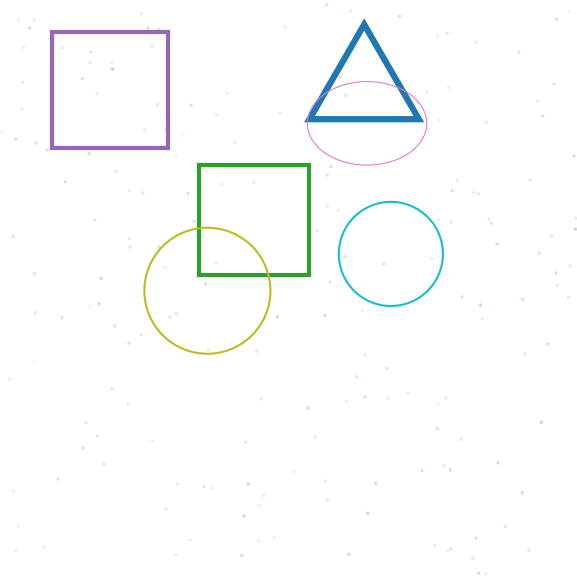[{"shape": "triangle", "thickness": 3, "radius": 0.55, "center": [0.631, 0.847]}, {"shape": "square", "thickness": 2, "radius": 0.48, "center": [0.44, 0.618]}, {"shape": "square", "thickness": 2, "radius": 0.5, "center": [0.191, 0.843]}, {"shape": "oval", "thickness": 0.5, "radius": 0.52, "center": [0.636, 0.786]}, {"shape": "circle", "thickness": 1, "radius": 0.55, "center": [0.359, 0.496]}, {"shape": "circle", "thickness": 1, "radius": 0.45, "center": [0.677, 0.559]}]